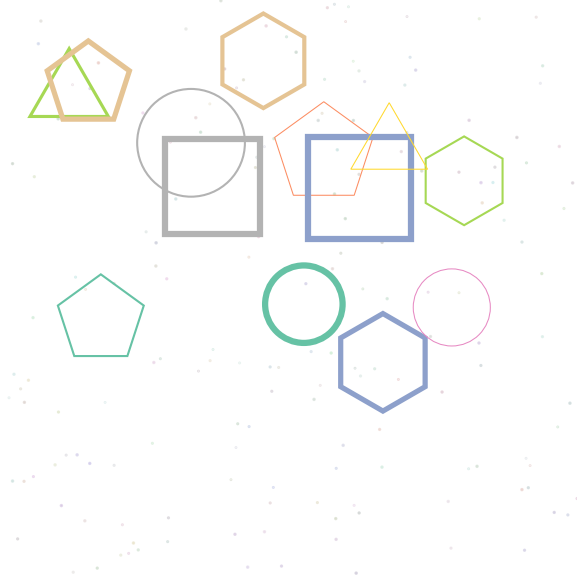[{"shape": "pentagon", "thickness": 1, "radius": 0.39, "center": [0.175, 0.446]}, {"shape": "circle", "thickness": 3, "radius": 0.34, "center": [0.526, 0.472]}, {"shape": "pentagon", "thickness": 0.5, "radius": 0.45, "center": [0.561, 0.733]}, {"shape": "hexagon", "thickness": 2.5, "radius": 0.42, "center": [0.663, 0.372]}, {"shape": "square", "thickness": 3, "radius": 0.44, "center": [0.623, 0.673]}, {"shape": "circle", "thickness": 0.5, "radius": 0.33, "center": [0.782, 0.467]}, {"shape": "triangle", "thickness": 1.5, "radius": 0.39, "center": [0.12, 0.837]}, {"shape": "hexagon", "thickness": 1, "radius": 0.38, "center": [0.804, 0.686]}, {"shape": "triangle", "thickness": 0.5, "radius": 0.38, "center": [0.674, 0.745]}, {"shape": "hexagon", "thickness": 2, "radius": 0.41, "center": [0.456, 0.894]}, {"shape": "pentagon", "thickness": 2.5, "radius": 0.37, "center": [0.153, 0.853]}, {"shape": "square", "thickness": 3, "radius": 0.41, "center": [0.368, 0.677]}, {"shape": "circle", "thickness": 1, "radius": 0.47, "center": [0.331, 0.752]}]